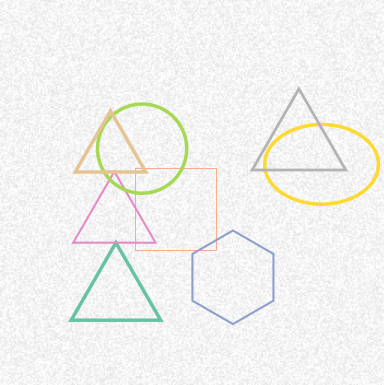[{"shape": "triangle", "thickness": 2.5, "radius": 0.67, "center": [0.301, 0.235]}, {"shape": "square", "thickness": 0.5, "radius": 0.53, "center": [0.456, 0.457]}, {"shape": "hexagon", "thickness": 1.5, "radius": 0.61, "center": [0.605, 0.28]}, {"shape": "triangle", "thickness": 1.5, "radius": 0.62, "center": [0.297, 0.431]}, {"shape": "circle", "thickness": 2.5, "radius": 0.58, "center": [0.369, 0.614]}, {"shape": "oval", "thickness": 2.5, "radius": 0.74, "center": [0.835, 0.573]}, {"shape": "triangle", "thickness": 2.5, "radius": 0.53, "center": [0.287, 0.606]}, {"shape": "triangle", "thickness": 2, "radius": 0.7, "center": [0.776, 0.629]}]